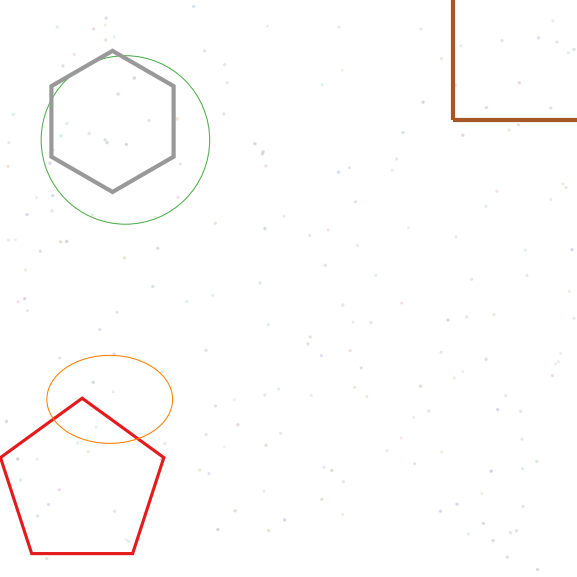[{"shape": "pentagon", "thickness": 1.5, "radius": 0.74, "center": [0.142, 0.161]}, {"shape": "circle", "thickness": 0.5, "radius": 0.73, "center": [0.217, 0.757]}, {"shape": "oval", "thickness": 0.5, "radius": 0.54, "center": [0.19, 0.308]}, {"shape": "square", "thickness": 2, "radius": 0.54, "center": [0.894, 0.899]}, {"shape": "hexagon", "thickness": 2, "radius": 0.61, "center": [0.195, 0.789]}]